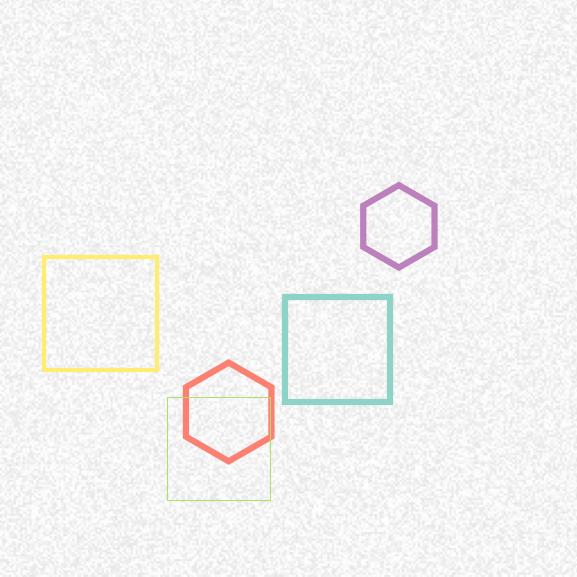[{"shape": "square", "thickness": 3, "radius": 0.46, "center": [0.584, 0.394]}, {"shape": "hexagon", "thickness": 3, "radius": 0.43, "center": [0.396, 0.286]}, {"shape": "square", "thickness": 0.5, "radius": 0.44, "center": [0.378, 0.223]}, {"shape": "hexagon", "thickness": 3, "radius": 0.36, "center": [0.691, 0.607]}, {"shape": "square", "thickness": 2, "radius": 0.49, "center": [0.174, 0.456]}]